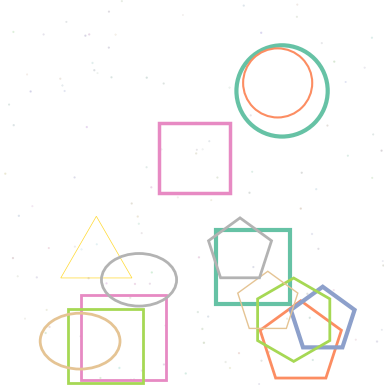[{"shape": "square", "thickness": 3, "radius": 0.48, "center": [0.657, 0.306]}, {"shape": "circle", "thickness": 3, "radius": 0.59, "center": [0.733, 0.764]}, {"shape": "circle", "thickness": 1.5, "radius": 0.45, "center": [0.721, 0.785]}, {"shape": "pentagon", "thickness": 2, "radius": 0.55, "center": [0.781, 0.108]}, {"shape": "pentagon", "thickness": 3, "radius": 0.44, "center": [0.838, 0.168]}, {"shape": "square", "thickness": 2.5, "radius": 0.46, "center": [0.505, 0.59]}, {"shape": "square", "thickness": 2, "radius": 0.55, "center": [0.32, 0.125]}, {"shape": "square", "thickness": 2, "radius": 0.48, "center": [0.274, 0.101]}, {"shape": "hexagon", "thickness": 2, "radius": 0.54, "center": [0.763, 0.17]}, {"shape": "triangle", "thickness": 0.5, "radius": 0.53, "center": [0.25, 0.331]}, {"shape": "pentagon", "thickness": 1, "radius": 0.41, "center": [0.696, 0.213]}, {"shape": "oval", "thickness": 2, "radius": 0.52, "center": [0.208, 0.114]}, {"shape": "pentagon", "thickness": 2, "radius": 0.43, "center": [0.623, 0.348]}, {"shape": "oval", "thickness": 2, "radius": 0.49, "center": [0.361, 0.273]}]